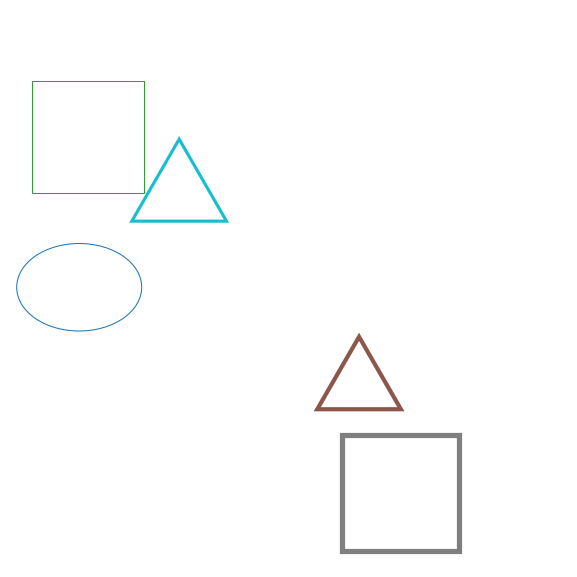[{"shape": "oval", "thickness": 0.5, "radius": 0.54, "center": [0.137, 0.502]}, {"shape": "square", "thickness": 0.5, "radius": 0.48, "center": [0.153, 0.762]}, {"shape": "triangle", "thickness": 2, "radius": 0.42, "center": [0.622, 0.332]}, {"shape": "square", "thickness": 2.5, "radius": 0.5, "center": [0.693, 0.145]}, {"shape": "triangle", "thickness": 1.5, "radius": 0.47, "center": [0.31, 0.664]}]